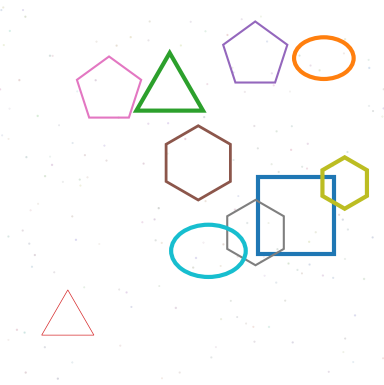[{"shape": "square", "thickness": 3, "radius": 0.49, "center": [0.769, 0.44]}, {"shape": "oval", "thickness": 3, "radius": 0.39, "center": [0.841, 0.849]}, {"shape": "triangle", "thickness": 3, "radius": 0.5, "center": [0.441, 0.763]}, {"shape": "triangle", "thickness": 0.5, "radius": 0.39, "center": [0.176, 0.169]}, {"shape": "pentagon", "thickness": 1.5, "radius": 0.44, "center": [0.663, 0.857]}, {"shape": "hexagon", "thickness": 2, "radius": 0.48, "center": [0.515, 0.577]}, {"shape": "pentagon", "thickness": 1.5, "radius": 0.44, "center": [0.283, 0.766]}, {"shape": "hexagon", "thickness": 1.5, "radius": 0.42, "center": [0.664, 0.396]}, {"shape": "hexagon", "thickness": 3, "radius": 0.33, "center": [0.895, 0.525]}, {"shape": "oval", "thickness": 3, "radius": 0.48, "center": [0.541, 0.348]}]